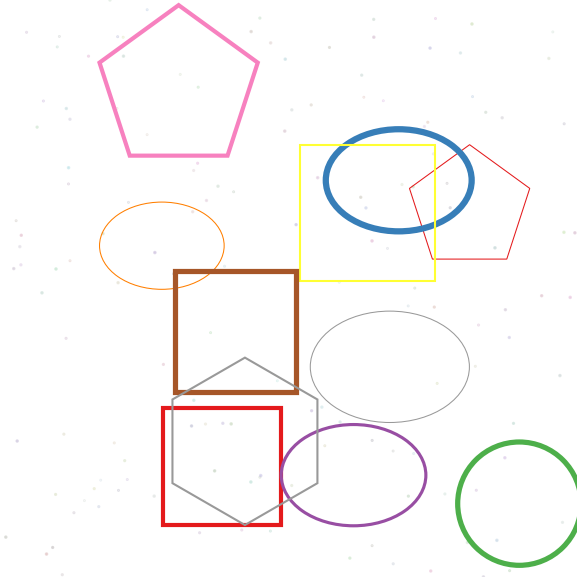[{"shape": "square", "thickness": 2, "radius": 0.51, "center": [0.384, 0.192]}, {"shape": "pentagon", "thickness": 0.5, "radius": 0.55, "center": [0.813, 0.639]}, {"shape": "oval", "thickness": 3, "radius": 0.63, "center": [0.69, 0.687]}, {"shape": "circle", "thickness": 2.5, "radius": 0.53, "center": [0.899, 0.127]}, {"shape": "oval", "thickness": 1.5, "radius": 0.63, "center": [0.612, 0.176]}, {"shape": "oval", "thickness": 0.5, "radius": 0.54, "center": [0.28, 0.574]}, {"shape": "square", "thickness": 1, "radius": 0.59, "center": [0.636, 0.631]}, {"shape": "square", "thickness": 2.5, "radius": 0.52, "center": [0.407, 0.425]}, {"shape": "pentagon", "thickness": 2, "radius": 0.72, "center": [0.309, 0.846]}, {"shape": "hexagon", "thickness": 1, "radius": 0.72, "center": [0.424, 0.235]}, {"shape": "oval", "thickness": 0.5, "radius": 0.69, "center": [0.675, 0.364]}]